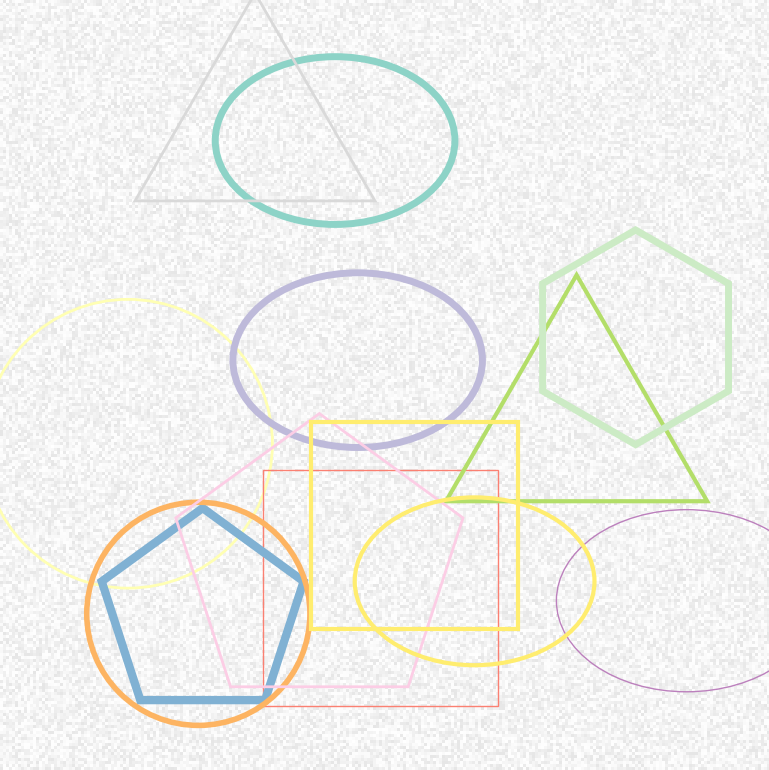[{"shape": "oval", "thickness": 2.5, "radius": 0.78, "center": [0.435, 0.817]}, {"shape": "circle", "thickness": 1, "radius": 0.94, "center": [0.166, 0.424]}, {"shape": "oval", "thickness": 2.5, "radius": 0.81, "center": [0.465, 0.532]}, {"shape": "square", "thickness": 0.5, "radius": 0.76, "center": [0.494, 0.236]}, {"shape": "pentagon", "thickness": 3, "radius": 0.69, "center": [0.263, 0.202]}, {"shape": "circle", "thickness": 2, "radius": 0.72, "center": [0.258, 0.203]}, {"shape": "triangle", "thickness": 1.5, "radius": 0.98, "center": [0.749, 0.447]}, {"shape": "pentagon", "thickness": 1, "radius": 0.98, "center": [0.415, 0.267]}, {"shape": "triangle", "thickness": 1, "radius": 0.9, "center": [0.331, 0.829]}, {"shape": "oval", "thickness": 0.5, "radius": 0.84, "center": [0.892, 0.22]}, {"shape": "hexagon", "thickness": 2.5, "radius": 0.7, "center": [0.825, 0.562]}, {"shape": "square", "thickness": 1.5, "radius": 0.67, "center": [0.538, 0.318]}, {"shape": "oval", "thickness": 1.5, "radius": 0.78, "center": [0.616, 0.245]}]